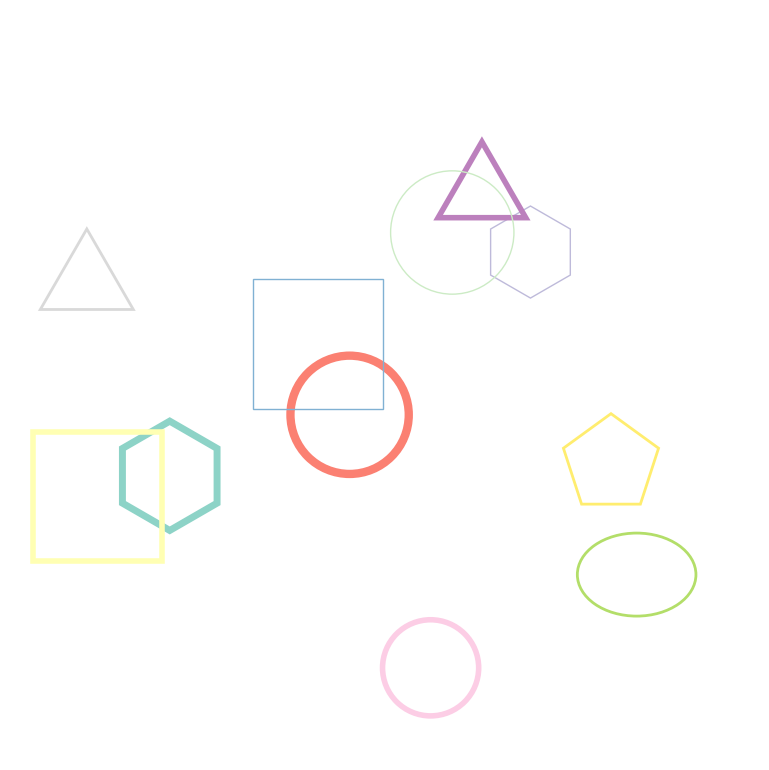[{"shape": "hexagon", "thickness": 2.5, "radius": 0.35, "center": [0.22, 0.382]}, {"shape": "square", "thickness": 2, "radius": 0.42, "center": [0.127, 0.355]}, {"shape": "hexagon", "thickness": 0.5, "radius": 0.3, "center": [0.689, 0.673]}, {"shape": "circle", "thickness": 3, "radius": 0.38, "center": [0.454, 0.461]}, {"shape": "square", "thickness": 0.5, "radius": 0.42, "center": [0.413, 0.553]}, {"shape": "oval", "thickness": 1, "radius": 0.39, "center": [0.827, 0.254]}, {"shape": "circle", "thickness": 2, "radius": 0.31, "center": [0.559, 0.133]}, {"shape": "triangle", "thickness": 1, "radius": 0.35, "center": [0.113, 0.633]}, {"shape": "triangle", "thickness": 2, "radius": 0.33, "center": [0.626, 0.75]}, {"shape": "circle", "thickness": 0.5, "radius": 0.4, "center": [0.587, 0.698]}, {"shape": "pentagon", "thickness": 1, "radius": 0.32, "center": [0.793, 0.398]}]